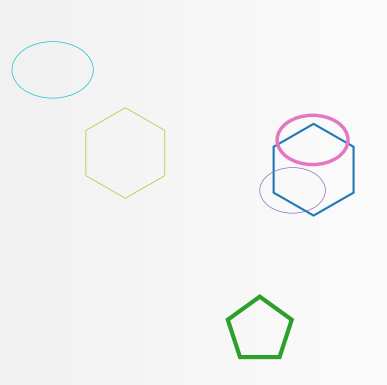[{"shape": "hexagon", "thickness": 1.5, "radius": 0.6, "center": [0.809, 0.559]}, {"shape": "pentagon", "thickness": 3, "radius": 0.43, "center": [0.67, 0.143]}, {"shape": "oval", "thickness": 0.5, "radius": 0.42, "center": [0.755, 0.506]}, {"shape": "oval", "thickness": 2.5, "radius": 0.46, "center": [0.807, 0.637]}, {"shape": "hexagon", "thickness": 0.5, "radius": 0.59, "center": [0.323, 0.603]}, {"shape": "oval", "thickness": 0.5, "radius": 0.52, "center": [0.136, 0.819]}]